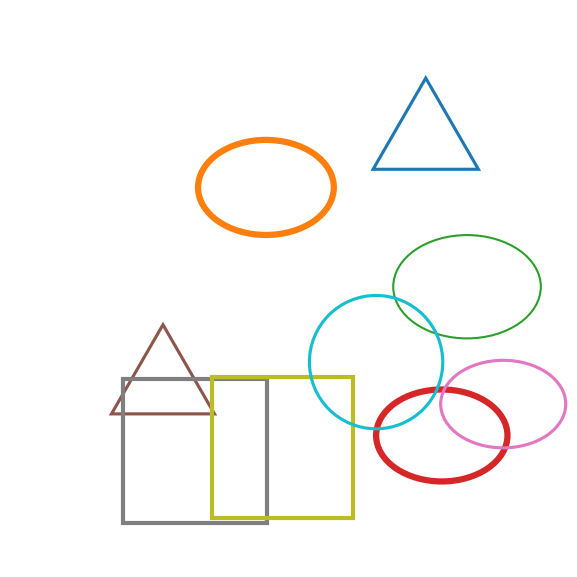[{"shape": "triangle", "thickness": 1.5, "radius": 0.53, "center": [0.737, 0.759]}, {"shape": "oval", "thickness": 3, "radius": 0.59, "center": [0.461, 0.675]}, {"shape": "oval", "thickness": 1, "radius": 0.64, "center": [0.809, 0.503]}, {"shape": "oval", "thickness": 3, "radius": 0.57, "center": [0.765, 0.245]}, {"shape": "triangle", "thickness": 1.5, "radius": 0.51, "center": [0.282, 0.334]}, {"shape": "oval", "thickness": 1.5, "radius": 0.54, "center": [0.871, 0.299]}, {"shape": "square", "thickness": 2, "radius": 0.62, "center": [0.337, 0.219]}, {"shape": "square", "thickness": 2, "radius": 0.61, "center": [0.49, 0.224]}, {"shape": "circle", "thickness": 1.5, "radius": 0.58, "center": [0.651, 0.372]}]